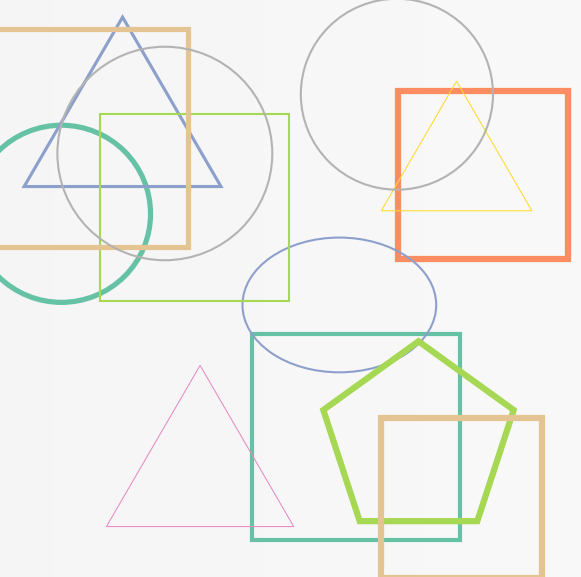[{"shape": "circle", "thickness": 2.5, "radius": 0.77, "center": [0.106, 0.629]}, {"shape": "square", "thickness": 2, "radius": 0.89, "center": [0.612, 0.243]}, {"shape": "square", "thickness": 3, "radius": 0.73, "center": [0.831, 0.696]}, {"shape": "triangle", "thickness": 1.5, "radius": 0.98, "center": [0.211, 0.774]}, {"shape": "oval", "thickness": 1, "radius": 0.83, "center": [0.584, 0.471]}, {"shape": "triangle", "thickness": 0.5, "radius": 0.93, "center": [0.344, 0.18]}, {"shape": "square", "thickness": 1, "radius": 0.81, "center": [0.335, 0.64]}, {"shape": "pentagon", "thickness": 3, "radius": 0.86, "center": [0.72, 0.236]}, {"shape": "triangle", "thickness": 0.5, "radius": 0.75, "center": [0.786, 0.709]}, {"shape": "square", "thickness": 3, "radius": 0.69, "center": [0.794, 0.137]}, {"shape": "square", "thickness": 2.5, "radius": 0.94, "center": [0.136, 0.76]}, {"shape": "circle", "thickness": 1, "radius": 0.92, "center": [0.284, 0.733]}, {"shape": "circle", "thickness": 1, "radius": 0.83, "center": [0.683, 0.836]}]